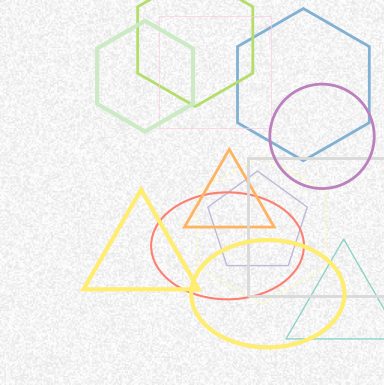[{"shape": "triangle", "thickness": 1, "radius": 0.86, "center": [0.893, 0.206]}, {"shape": "hexagon", "thickness": 0.5, "radius": 0.97, "center": [0.68, 0.404]}, {"shape": "pentagon", "thickness": 1, "radius": 0.68, "center": [0.669, 0.42]}, {"shape": "oval", "thickness": 1.5, "radius": 0.99, "center": [0.591, 0.361]}, {"shape": "hexagon", "thickness": 2, "radius": 0.99, "center": [0.788, 0.78]}, {"shape": "triangle", "thickness": 2, "radius": 0.67, "center": [0.596, 0.478]}, {"shape": "hexagon", "thickness": 2, "radius": 0.86, "center": [0.507, 0.896]}, {"shape": "square", "thickness": 0.5, "radius": 0.73, "center": [0.557, 0.812]}, {"shape": "square", "thickness": 2, "radius": 0.9, "center": [0.823, 0.411]}, {"shape": "circle", "thickness": 2, "radius": 0.68, "center": [0.836, 0.646]}, {"shape": "hexagon", "thickness": 3, "radius": 0.72, "center": [0.377, 0.802]}, {"shape": "oval", "thickness": 3, "radius": 1.0, "center": [0.696, 0.237]}, {"shape": "triangle", "thickness": 3, "radius": 0.86, "center": [0.366, 0.335]}]